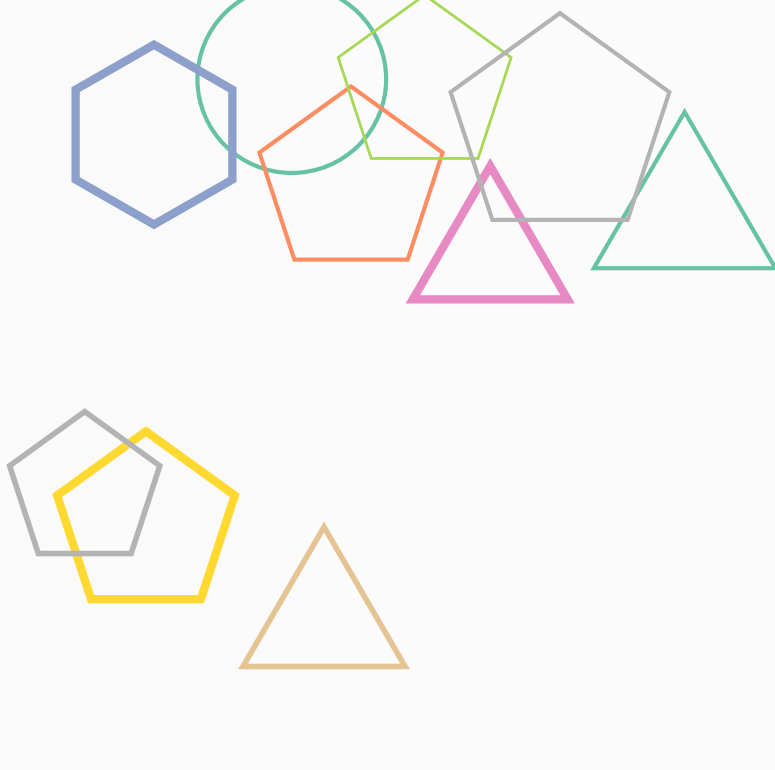[{"shape": "triangle", "thickness": 1.5, "radius": 0.68, "center": [0.883, 0.719]}, {"shape": "circle", "thickness": 1.5, "radius": 0.61, "center": [0.377, 0.897]}, {"shape": "pentagon", "thickness": 1.5, "radius": 0.62, "center": [0.453, 0.763]}, {"shape": "hexagon", "thickness": 3, "radius": 0.58, "center": [0.199, 0.825]}, {"shape": "triangle", "thickness": 3, "radius": 0.58, "center": [0.633, 0.669]}, {"shape": "pentagon", "thickness": 1, "radius": 0.59, "center": [0.548, 0.889]}, {"shape": "pentagon", "thickness": 3, "radius": 0.6, "center": [0.188, 0.319]}, {"shape": "triangle", "thickness": 2, "radius": 0.6, "center": [0.418, 0.195]}, {"shape": "pentagon", "thickness": 2, "radius": 0.51, "center": [0.109, 0.364]}, {"shape": "pentagon", "thickness": 1.5, "radius": 0.74, "center": [0.723, 0.834]}]